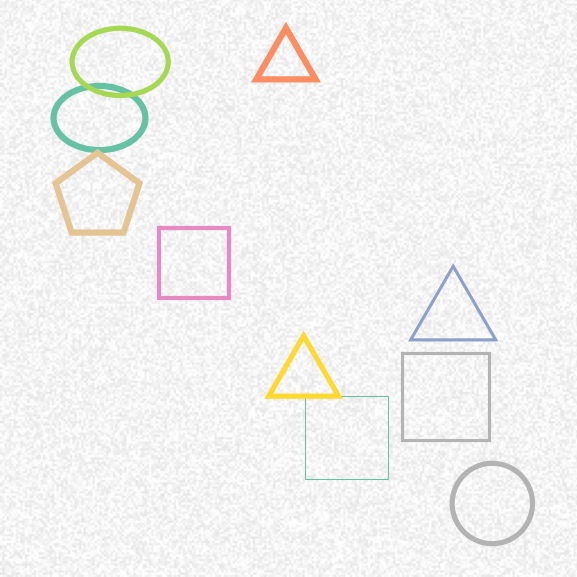[{"shape": "oval", "thickness": 3, "radius": 0.4, "center": [0.172, 0.795]}, {"shape": "square", "thickness": 0.5, "radius": 0.36, "center": [0.6, 0.242]}, {"shape": "triangle", "thickness": 3, "radius": 0.3, "center": [0.495, 0.891]}, {"shape": "triangle", "thickness": 1.5, "radius": 0.43, "center": [0.785, 0.453]}, {"shape": "square", "thickness": 2, "radius": 0.3, "center": [0.336, 0.544]}, {"shape": "oval", "thickness": 2.5, "radius": 0.42, "center": [0.208, 0.892]}, {"shape": "triangle", "thickness": 2.5, "radius": 0.35, "center": [0.526, 0.348]}, {"shape": "pentagon", "thickness": 3, "radius": 0.38, "center": [0.169, 0.658]}, {"shape": "square", "thickness": 1.5, "radius": 0.37, "center": [0.771, 0.312]}, {"shape": "circle", "thickness": 2.5, "radius": 0.35, "center": [0.853, 0.127]}]